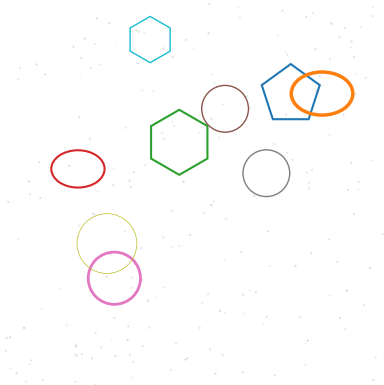[{"shape": "pentagon", "thickness": 1.5, "radius": 0.4, "center": [0.755, 0.754]}, {"shape": "oval", "thickness": 2.5, "radius": 0.4, "center": [0.837, 0.757]}, {"shape": "hexagon", "thickness": 1.5, "radius": 0.42, "center": [0.466, 0.63]}, {"shape": "oval", "thickness": 1.5, "radius": 0.35, "center": [0.202, 0.561]}, {"shape": "circle", "thickness": 1, "radius": 0.3, "center": [0.585, 0.717]}, {"shape": "circle", "thickness": 2, "radius": 0.34, "center": [0.297, 0.277]}, {"shape": "circle", "thickness": 1, "radius": 0.3, "center": [0.692, 0.55]}, {"shape": "circle", "thickness": 0.5, "radius": 0.39, "center": [0.278, 0.367]}, {"shape": "hexagon", "thickness": 1, "radius": 0.3, "center": [0.39, 0.897]}]